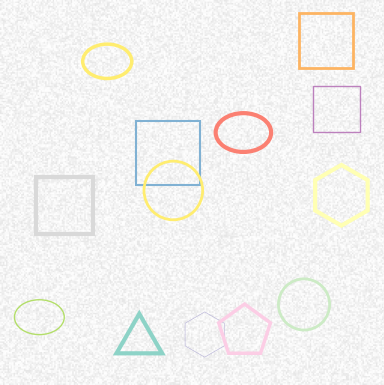[{"shape": "triangle", "thickness": 3, "radius": 0.34, "center": [0.362, 0.117]}, {"shape": "hexagon", "thickness": 3, "radius": 0.39, "center": [0.887, 0.493]}, {"shape": "hexagon", "thickness": 0.5, "radius": 0.29, "center": [0.532, 0.131]}, {"shape": "oval", "thickness": 3, "radius": 0.36, "center": [0.632, 0.656]}, {"shape": "square", "thickness": 1.5, "radius": 0.42, "center": [0.436, 0.604]}, {"shape": "square", "thickness": 2, "radius": 0.35, "center": [0.847, 0.895]}, {"shape": "oval", "thickness": 1, "radius": 0.32, "center": [0.102, 0.176]}, {"shape": "pentagon", "thickness": 2.5, "radius": 0.35, "center": [0.635, 0.14]}, {"shape": "square", "thickness": 3, "radius": 0.37, "center": [0.167, 0.465]}, {"shape": "square", "thickness": 1, "radius": 0.3, "center": [0.874, 0.717]}, {"shape": "circle", "thickness": 2, "radius": 0.33, "center": [0.79, 0.209]}, {"shape": "oval", "thickness": 2.5, "radius": 0.32, "center": [0.279, 0.841]}, {"shape": "circle", "thickness": 2, "radius": 0.38, "center": [0.45, 0.505]}]